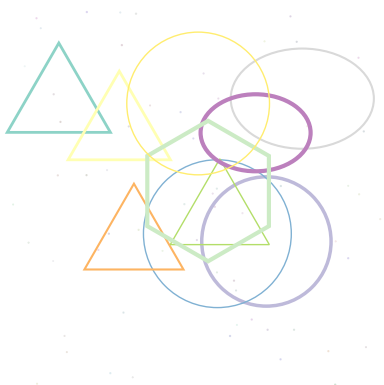[{"shape": "triangle", "thickness": 2, "radius": 0.77, "center": [0.153, 0.734]}, {"shape": "triangle", "thickness": 2, "radius": 0.77, "center": [0.31, 0.662]}, {"shape": "circle", "thickness": 2.5, "radius": 0.84, "center": [0.692, 0.373]}, {"shape": "circle", "thickness": 1, "radius": 0.96, "center": [0.565, 0.393]}, {"shape": "triangle", "thickness": 1.5, "radius": 0.74, "center": [0.348, 0.374]}, {"shape": "triangle", "thickness": 1, "radius": 0.74, "center": [0.571, 0.439]}, {"shape": "oval", "thickness": 1.5, "radius": 0.93, "center": [0.785, 0.744]}, {"shape": "oval", "thickness": 3, "radius": 0.71, "center": [0.664, 0.655]}, {"shape": "hexagon", "thickness": 3, "radius": 0.91, "center": [0.541, 0.504]}, {"shape": "circle", "thickness": 1, "radius": 0.93, "center": [0.515, 0.731]}]